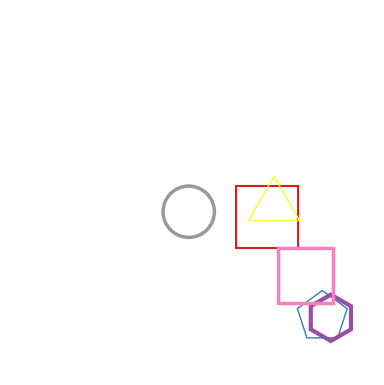[{"shape": "square", "thickness": 1.5, "radius": 0.4, "center": [0.694, 0.436]}, {"shape": "pentagon", "thickness": 1, "radius": 0.34, "center": [0.837, 0.177]}, {"shape": "hexagon", "thickness": 3, "radius": 0.3, "center": [0.859, 0.175]}, {"shape": "triangle", "thickness": 1, "radius": 0.38, "center": [0.712, 0.466]}, {"shape": "square", "thickness": 2.5, "radius": 0.36, "center": [0.794, 0.283]}, {"shape": "circle", "thickness": 2.5, "radius": 0.33, "center": [0.49, 0.45]}]